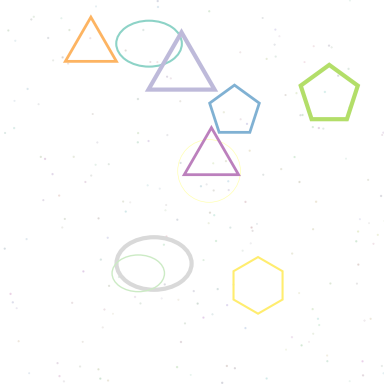[{"shape": "oval", "thickness": 1.5, "radius": 0.43, "center": [0.387, 0.887]}, {"shape": "circle", "thickness": 0.5, "radius": 0.41, "center": [0.543, 0.556]}, {"shape": "triangle", "thickness": 3, "radius": 0.5, "center": [0.471, 0.817]}, {"shape": "pentagon", "thickness": 2, "radius": 0.34, "center": [0.609, 0.711]}, {"shape": "triangle", "thickness": 2, "radius": 0.38, "center": [0.236, 0.879]}, {"shape": "pentagon", "thickness": 3, "radius": 0.39, "center": [0.855, 0.753]}, {"shape": "oval", "thickness": 3, "radius": 0.49, "center": [0.4, 0.316]}, {"shape": "triangle", "thickness": 2, "radius": 0.41, "center": [0.549, 0.587]}, {"shape": "oval", "thickness": 1, "radius": 0.34, "center": [0.359, 0.29]}, {"shape": "hexagon", "thickness": 1.5, "radius": 0.37, "center": [0.67, 0.259]}]